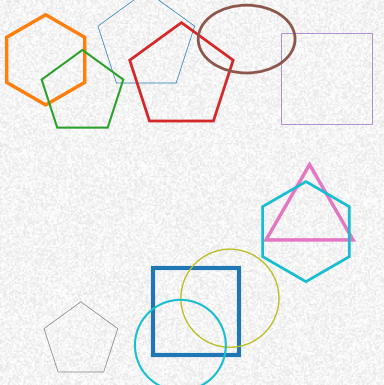[{"shape": "pentagon", "thickness": 0.5, "radius": 0.66, "center": [0.38, 0.891]}, {"shape": "square", "thickness": 3, "radius": 0.56, "center": [0.509, 0.19]}, {"shape": "hexagon", "thickness": 2.5, "radius": 0.59, "center": [0.119, 0.845]}, {"shape": "pentagon", "thickness": 1.5, "radius": 0.56, "center": [0.214, 0.759]}, {"shape": "pentagon", "thickness": 2, "radius": 0.71, "center": [0.471, 0.8]}, {"shape": "square", "thickness": 0.5, "radius": 0.59, "center": [0.848, 0.796]}, {"shape": "oval", "thickness": 2, "radius": 0.63, "center": [0.641, 0.898]}, {"shape": "triangle", "thickness": 2.5, "radius": 0.65, "center": [0.804, 0.442]}, {"shape": "pentagon", "thickness": 0.5, "radius": 0.5, "center": [0.21, 0.115]}, {"shape": "circle", "thickness": 1, "radius": 0.64, "center": [0.597, 0.225]}, {"shape": "circle", "thickness": 1.5, "radius": 0.59, "center": [0.469, 0.103]}, {"shape": "hexagon", "thickness": 2, "radius": 0.65, "center": [0.795, 0.398]}]